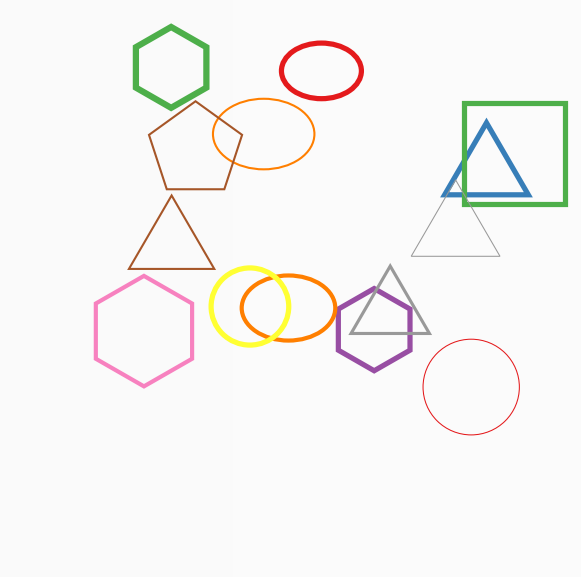[{"shape": "circle", "thickness": 0.5, "radius": 0.41, "center": [0.811, 0.329]}, {"shape": "oval", "thickness": 2.5, "radius": 0.34, "center": [0.553, 0.876]}, {"shape": "triangle", "thickness": 2.5, "radius": 0.42, "center": [0.837, 0.703]}, {"shape": "square", "thickness": 2.5, "radius": 0.43, "center": [0.885, 0.733]}, {"shape": "hexagon", "thickness": 3, "radius": 0.35, "center": [0.294, 0.882]}, {"shape": "hexagon", "thickness": 2.5, "radius": 0.36, "center": [0.644, 0.428]}, {"shape": "oval", "thickness": 2, "radius": 0.4, "center": [0.496, 0.466]}, {"shape": "oval", "thickness": 1, "radius": 0.44, "center": [0.454, 0.767]}, {"shape": "circle", "thickness": 2.5, "radius": 0.33, "center": [0.43, 0.468]}, {"shape": "pentagon", "thickness": 1, "radius": 0.42, "center": [0.336, 0.74]}, {"shape": "triangle", "thickness": 1, "radius": 0.42, "center": [0.295, 0.576]}, {"shape": "hexagon", "thickness": 2, "radius": 0.48, "center": [0.248, 0.426]}, {"shape": "triangle", "thickness": 0.5, "radius": 0.44, "center": [0.784, 0.599]}, {"shape": "triangle", "thickness": 1.5, "radius": 0.39, "center": [0.671, 0.461]}]